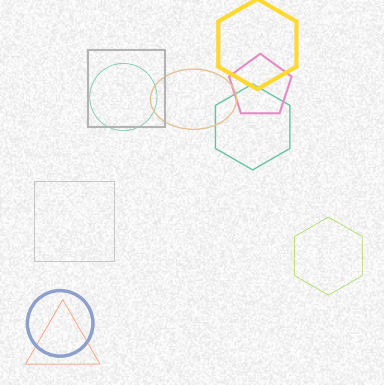[{"shape": "circle", "thickness": 0.5, "radius": 0.44, "center": [0.321, 0.748]}, {"shape": "hexagon", "thickness": 1, "radius": 0.56, "center": [0.656, 0.67]}, {"shape": "triangle", "thickness": 0.5, "radius": 0.56, "center": [0.163, 0.11]}, {"shape": "circle", "thickness": 2.5, "radius": 0.43, "center": [0.156, 0.16]}, {"shape": "pentagon", "thickness": 1.5, "radius": 0.43, "center": [0.676, 0.775]}, {"shape": "hexagon", "thickness": 0.5, "radius": 0.51, "center": [0.853, 0.335]}, {"shape": "hexagon", "thickness": 3, "radius": 0.59, "center": [0.668, 0.886]}, {"shape": "oval", "thickness": 1, "radius": 0.56, "center": [0.503, 0.742]}, {"shape": "square", "thickness": 1.5, "radius": 0.5, "center": [0.328, 0.769]}, {"shape": "square", "thickness": 0.5, "radius": 0.52, "center": [0.191, 0.426]}]